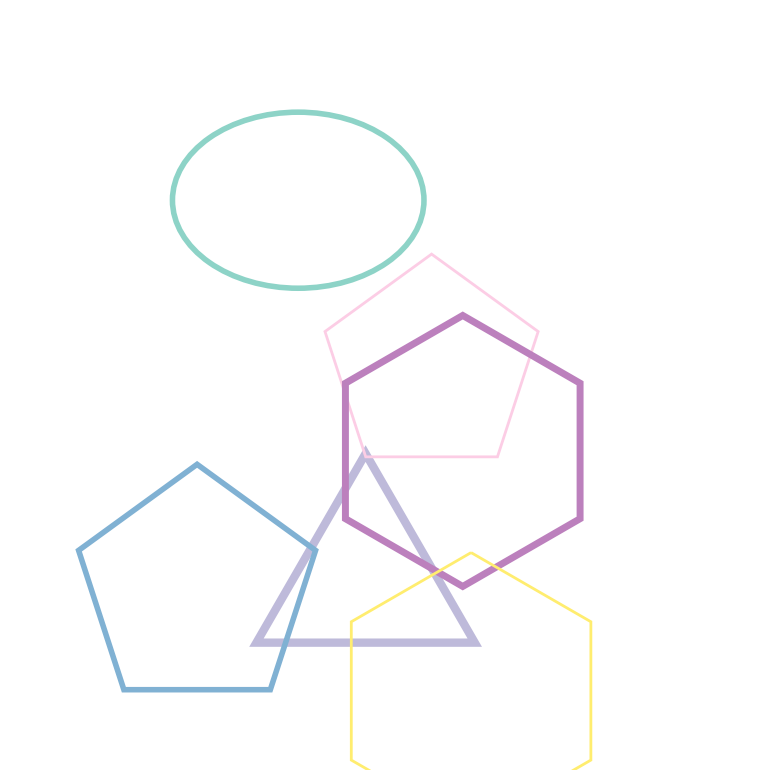[{"shape": "oval", "thickness": 2, "radius": 0.82, "center": [0.387, 0.74]}, {"shape": "triangle", "thickness": 3, "radius": 0.82, "center": [0.475, 0.247]}, {"shape": "pentagon", "thickness": 2, "radius": 0.81, "center": [0.256, 0.235]}, {"shape": "pentagon", "thickness": 1, "radius": 0.73, "center": [0.56, 0.524]}, {"shape": "hexagon", "thickness": 2.5, "radius": 0.88, "center": [0.601, 0.414]}, {"shape": "hexagon", "thickness": 1, "radius": 0.9, "center": [0.612, 0.103]}]